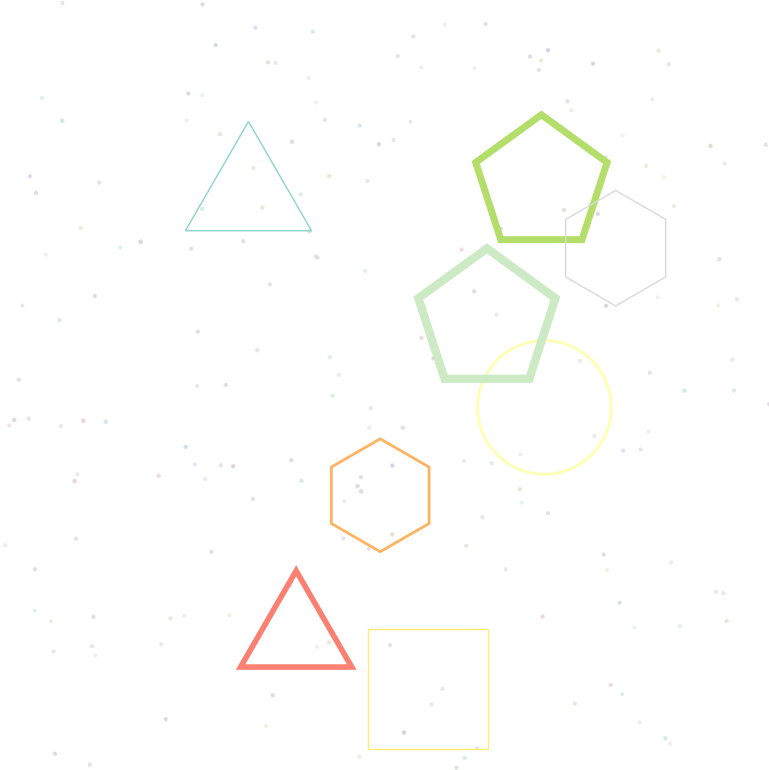[{"shape": "triangle", "thickness": 0.5, "radius": 0.47, "center": [0.323, 0.748]}, {"shape": "circle", "thickness": 1, "radius": 0.43, "center": [0.707, 0.471]}, {"shape": "triangle", "thickness": 2, "radius": 0.42, "center": [0.385, 0.175]}, {"shape": "hexagon", "thickness": 1, "radius": 0.37, "center": [0.494, 0.357]}, {"shape": "pentagon", "thickness": 2.5, "radius": 0.45, "center": [0.703, 0.761]}, {"shape": "hexagon", "thickness": 0.5, "radius": 0.37, "center": [0.8, 0.678]}, {"shape": "pentagon", "thickness": 3, "radius": 0.47, "center": [0.632, 0.584]}, {"shape": "square", "thickness": 0.5, "radius": 0.39, "center": [0.556, 0.105]}]